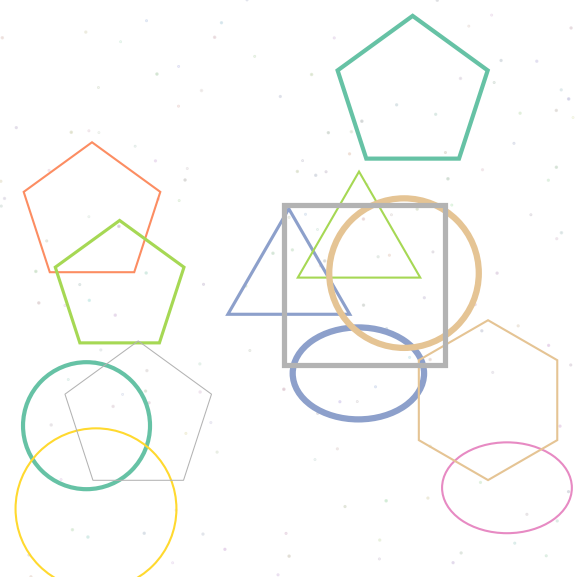[{"shape": "circle", "thickness": 2, "radius": 0.55, "center": [0.15, 0.262]}, {"shape": "pentagon", "thickness": 2, "radius": 0.68, "center": [0.715, 0.835]}, {"shape": "pentagon", "thickness": 1, "radius": 0.62, "center": [0.159, 0.628]}, {"shape": "oval", "thickness": 3, "radius": 0.57, "center": [0.621, 0.353]}, {"shape": "triangle", "thickness": 1.5, "radius": 0.61, "center": [0.5, 0.516]}, {"shape": "oval", "thickness": 1, "radius": 0.56, "center": [0.878, 0.155]}, {"shape": "triangle", "thickness": 1, "radius": 0.61, "center": [0.622, 0.58]}, {"shape": "pentagon", "thickness": 1.5, "radius": 0.59, "center": [0.207, 0.5]}, {"shape": "circle", "thickness": 1, "radius": 0.7, "center": [0.166, 0.118]}, {"shape": "hexagon", "thickness": 1, "radius": 0.69, "center": [0.845, 0.306]}, {"shape": "circle", "thickness": 3, "radius": 0.65, "center": [0.7, 0.526]}, {"shape": "square", "thickness": 2.5, "radius": 0.7, "center": [0.631, 0.506]}, {"shape": "pentagon", "thickness": 0.5, "radius": 0.67, "center": [0.239, 0.275]}]